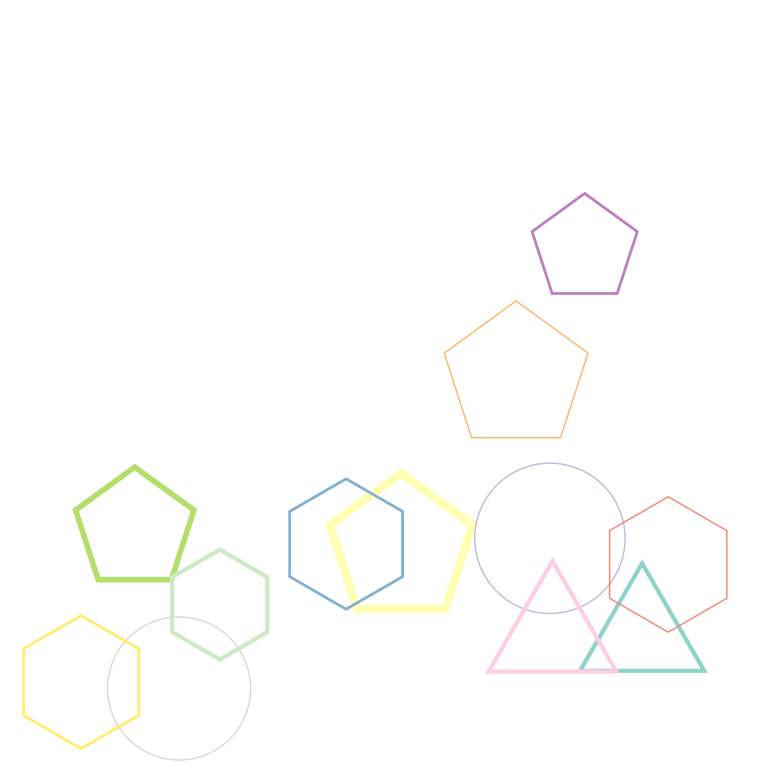[{"shape": "triangle", "thickness": 1.5, "radius": 0.47, "center": [0.834, 0.175]}, {"shape": "pentagon", "thickness": 3, "radius": 0.49, "center": [0.521, 0.288]}, {"shape": "circle", "thickness": 0.5, "radius": 0.49, "center": [0.714, 0.301]}, {"shape": "hexagon", "thickness": 0.5, "radius": 0.44, "center": [0.868, 0.267]}, {"shape": "hexagon", "thickness": 1, "radius": 0.42, "center": [0.45, 0.293]}, {"shape": "pentagon", "thickness": 0.5, "radius": 0.49, "center": [0.67, 0.511]}, {"shape": "pentagon", "thickness": 2, "radius": 0.4, "center": [0.175, 0.313]}, {"shape": "triangle", "thickness": 1.5, "radius": 0.48, "center": [0.718, 0.176]}, {"shape": "circle", "thickness": 0.5, "radius": 0.46, "center": [0.233, 0.106]}, {"shape": "pentagon", "thickness": 1, "radius": 0.36, "center": [0.759, 0.677]}, {"shape": "hexagon", "thickness": 1.5, "radius": 0.36, "center": [0.285, 0.215]}, {"shape": "hexagon", "thickness": 1, "radius": 0.43, "center": [0.105, 0.114]}]